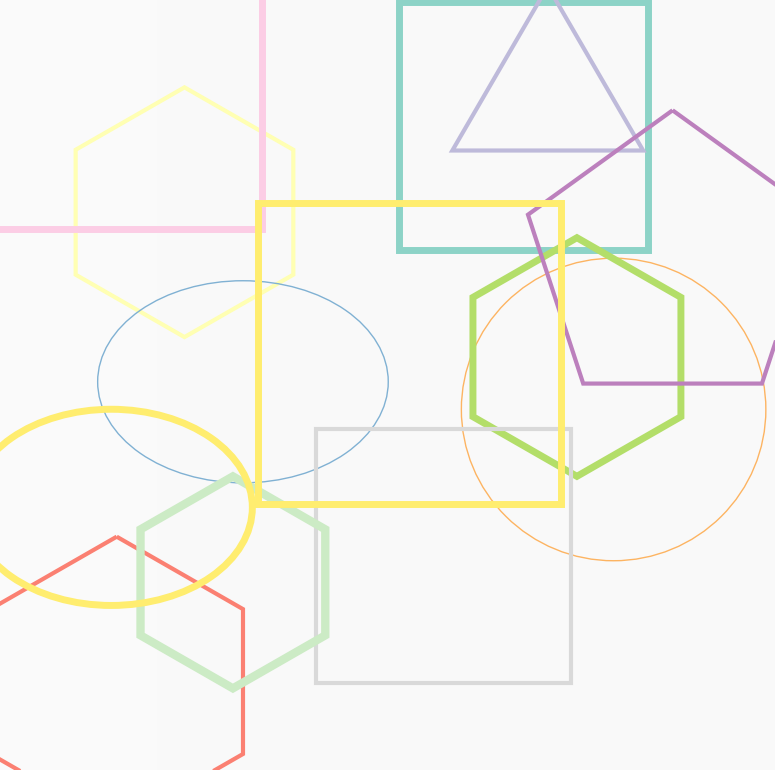[{"shape": "square", "thickness": 2.5, "radius": 0.81, "center": [0.675, 0.837]}, {"shape": "hexagon", "thickness": 1.5, "radius": 0.81, "center": [0.238, 0.724]}, {"shape": "triangle", "thickness": 1.5, "radius": 0.71, "center": [0.707, 0.876]}, {"shape": "hexagon", "thickness": 1.5, "radius": 0.94, "center": [0.151, 0.115]}, {"shape": "oval", "thickness": 0.5, "radius": 0.94, "center": [0.313, 0.504]}, {"shape": "circle", "thickness": 0.5, "radius": 0.98, "center": [0.792, 0.468]}, {"shape": "hexagon", "thickness": 2.5, "radius": 0.77, "center": [0.744, 0.536]}, {"shape": "square", "thickness": 2.5, "radius": 0.85, "center": [0.167, 0.873]}, {"shape": "square", "thickness": 1.5, "radius": 0.82, "center": [0.572, 0.278]}, {"shape": "pentagon", "thickness": 1.5, "radius": 0.98, "center": [0.868, 0.661]}, {"shape": "hexagon", "thickness": 3, "radius": 0.69, "center": [0.301, 0.244]}, {"shape": "oval", "thickness": 2.5, "radius": 0.91, "center": [0.144, 0.341]}, {"shape": "square", "thickness": 2.5, "radius": 0.98, "center": [0.528, 0.541]}]